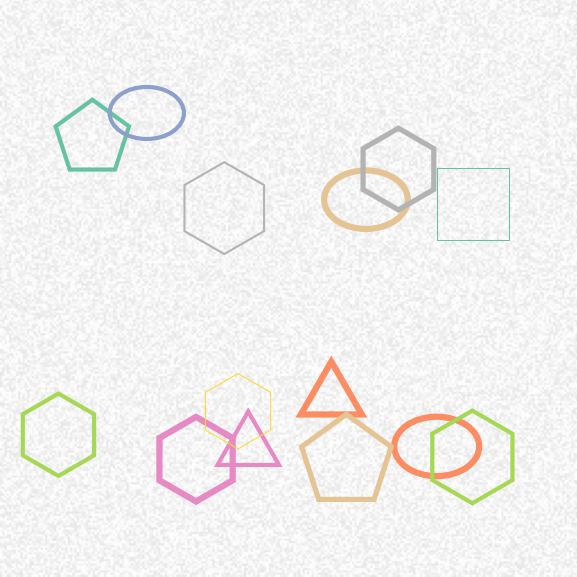[{"shape": "pentagon", "thickness": 2, "radius": 0.33, "center": [0.16, 0.76]}, {"shape": "square", "thickness": 0.5, "radius": 0.31, "center": [0.819, 0.645]}, {"shape": "oval", "thickness": 3, "radius": 0.37, "center": [0.756, 0.226]}, {"shape": "triangle", "thickness": 3, "radius": 0.3, "center": [0.574, 0.312]}, {"shape": "oval", "thickness": 2, "radius": 0.32, "center": [0.254, 0.804]}, {"shape": "triangle", "thickness": 2, "radius": 0.31, "center": [0.43, 0.225]}, {"shape": "hexagon", "thickness": 3, "radius": 0.37, "center": [0.339, 0.204]}, {"shape": "hexagon", "thickness": 2, "radius": 0.36, "center": [0.101, 0.246]}, {"shape": "hexagon", "thickness": 2, "radius": 0.4, "center": [0.818, 0.208]}, {"shape": "hexagon", "thickness": 0.5, "radius": 0.33, "center": [0.412, 0.287]}, {"shape": "oval", "thickness": 3, "radius": 0.36, "center": [0.634, 0.653]}, {"shape": "pentagon", "thickness": 2.5, "radius": 0.41, "center": [0.6, 0.2]}, {"shape": "hexagon", "thickness": 2.5, "radius": 0.35, "center": [0.69, 0.706]}, {"shape": "hexagon", "thickness": 1, "radius": 0.4, "center": [0.388, 0.639]}]